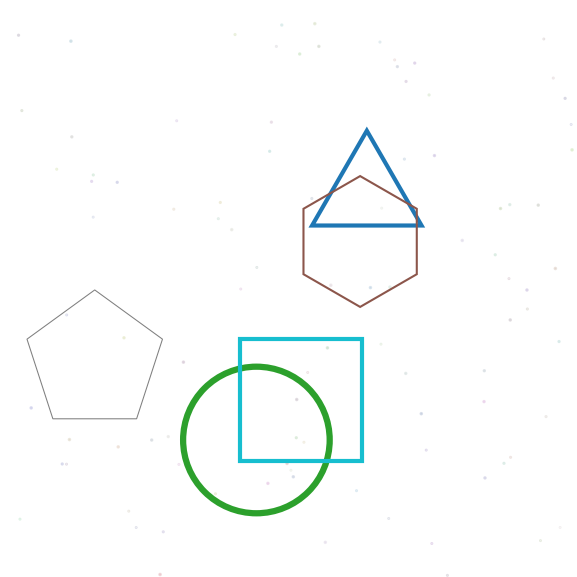[{"shape": "triangle", "thickness": 2, "radius": 0.55, "center": [0.635, 0.663]}, {"shape": "circle", "thickness": 3, "radius": 0.63, "center": [0.444, 0.237]}, {"shape": "hexagon", "thickness": 1, "radius": 0.57, "center": [0.624, 0.581]}, {"shape": "pentagon", "thickness": 0.5, "radius": 0.62, "center": [0.164, 0.374]}, {"shape": "square", "thickness": 2, "radius": 0.53, "center": [0.521, 0.307]}]